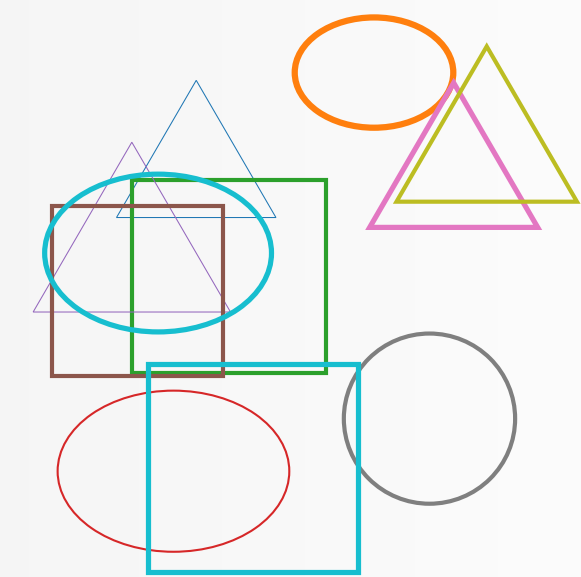[{"shape": "triangle", "thickness": 0.5, "radius": 0.79, "center": [0.338, 0.702]}, {"shape": "oval", "thickness": 3, "radius": 0.68, "center": [0.643, 0.873]}, {"shape": "square", "thickness": 2, "radius": 0.83, "center": [0.395, 0.52]}, {"shape": "oval", "thickness": 1, "radius": 1.0, "center": [0.298, 0.183]}, {"shape": "triangle", "thickness": 0.5, "radius": 0.98, "center": [0.227, 0.557]}, {"shape": "square", "thickness": 2, "radius": 0.74, "center": [0.236, 0.495]}, {"shape": "triangle", "thickness": 2.5, "radius": 0.83, "center": [0.781, 0.689]}, {"shape": "circle", "thickness": 2, "radius": 0.74, "center": [0.739, 0.274]}, {"shape": "triangle", "thickness": 2, "radius": 0.9, "center": [0.837, 0.74]}, {"shape": "oval", "thickness": 2.5, "radius": 0.98, "center": [0.272, 0.561]}, {"shape": "square", "thickness": 2.5, "radius": 0.9, "center": [0.436, 0.189]}]